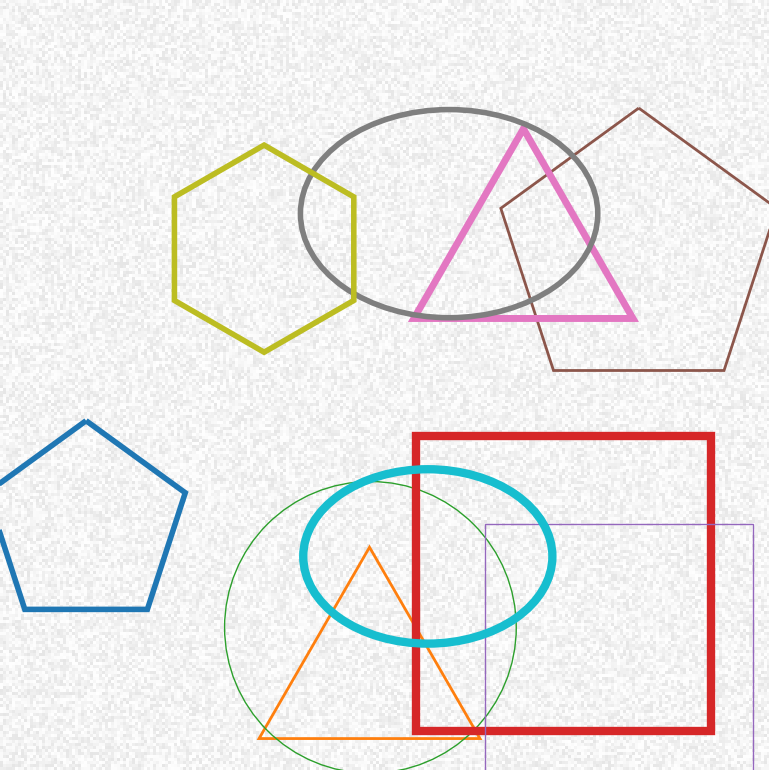[{"shape": "pentagon", "thickness": 2, "radius": 0.68, "center": [0.112, 0.318]}, {"shape": "triangle", "thickness": 1, "radius": 0.83, "center": [0.48, 0.124]}, {"shape": "circle", "thickness": 0.5, "radius": 0.95, "center": [0.481, 0.185]}, {"shape": "square", "thickness": 3, "radius": 0.96, "center": [0.732, 0.242]}, {"shape": "square", "thickness": 0.5, "radius": 0.87, "center": [0.804, 0.145]}, {"shape": "pentagon", "thickness": 1, "radius": 0.94, "center": [0.83, 0.671]}, {"shape": "triangle", "thickness": 2.5, "radius": 0.82, "center": [0.68, 0.669]}, {"shape": "oval", "thickness": 2, "radius": 0.97, "center": [0.583, 0.723]}, {"shape": "hexagon", "thickness": 2, "radius": 0.67, "center": [0.343, 0.677]}, {"shape": "oval", "thickness": 3, "radius": 0.81, "center": [0.556, 0.277]}]